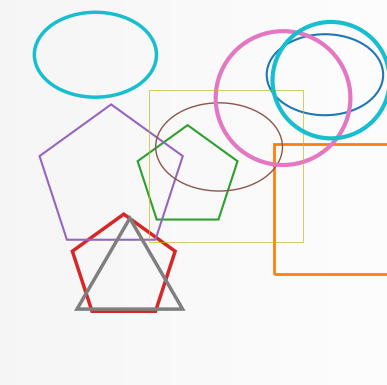[{"shape": "oval", "thickness": 1.5, "radius": 0.75, "center": [0.839, 0.806]}, {"shape": "square", "thickness": 2, "radius": 0.84, "center": [0.875, 0.458]}, {"shape": "pentagon", "thickness": 1.5, "radius": 0.68, "center": [0.484, 0.539]}, {"shape": "pentagon", "thickness": 2.5, "radius": 0.7, "center": [0.319, 0.304]}, {"shape": "pentagon", "thickness": 1.5, "radius": 0.97, "center": [0.287, 0.535]}, {"shape": "oval", "thickness": 1, "radius": 0.82, "center": [0.565, 0.618]}, {"shape": "circle", "thickness": 3, "radius": 0.87, "center": [0.73, 0.745]}, {"shape": "triangle", "thickness": 2.5, "radius": 0.79, "center": [0.335, 0.276]}, {"shape": "square", "thickness": 0.5, "radius": 0.99, "center": [0.583, 0.568]}, {"shape": "circle", "thickness": 3, "radius": 0.76, "center": [0.855, 0.792]}, {"shape": "oval", "thickness": 2.5, "radius": 0.79, "center": [0.246, 0.858]}]